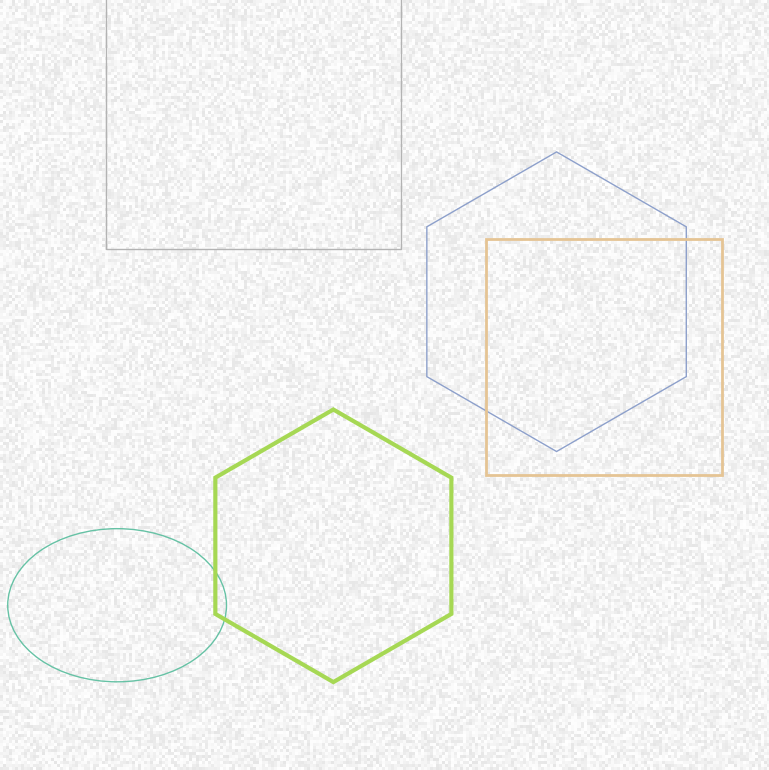[{"shape": "oval", "thickness": 0.5, "radius": 0.71, "center": [0.152, 0.214]}, {"shape": "hexagon", "thickness": 0.5, "radius": 0.97, "center": [0.723, 0.608]}, {"shape": "hexagon", "thickness": 1.5, "radius": 0.88, "center": [0.433, 0.291]}, {"shape": "square", "thickness": 1, "radius": 0.76, "center": [0.785, 0.536]}, {"shape": "square", "thickness": 0.5, "radius": 0.96, "center": [0.329, 0.868]}]